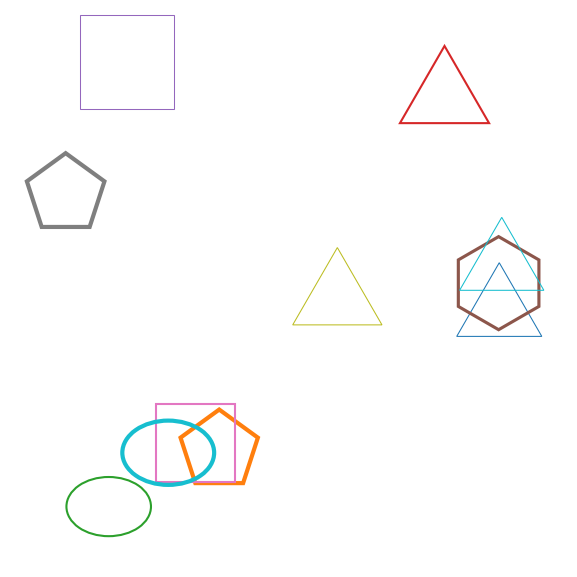[{"shape": "triangle", "thickness": 0.5, "radius": 0.43, "center": [0.865, 0.459]}, {"shape": "pentagon", "thickness": 2, "radius": 0.35, "center": [0.38, 0.22]}, {"shape": "oval", "thickness": 1, "radius": 0.37, "center": [0.188, 0.122]}, {"shape": "triangle", "thickness": 1, "radius": 0.45, "center": [0.77, 0.83]}, {"shape": "square", "thickness": 0.5, "radius": 0.41, "center": [0.22, 0.892]}, {"shape": "hexagon", "thickness": 1.5, "radius": 0.4, "center": [0.863, 0.509]}, {"shape": "square", "thickness": 1, "radius": 0.34, "center": [0.338, 0.232]}, {"shape": "pentagon", "thickness": 2, "radius": 0.35, "center": [0.114, 0.663]}, {"shape": "triangle", "thickness": 0.5, "radius": 0.45, "center": [0.584, 0.481]}, {"shape": "oval", "thickness": 2, "radius": 0.4, "center": [0.291, 0.215]}, {"shape": "triangle", "thickness": 0.5, "radius": 0.42, "center": [0.869, 0.539]}]